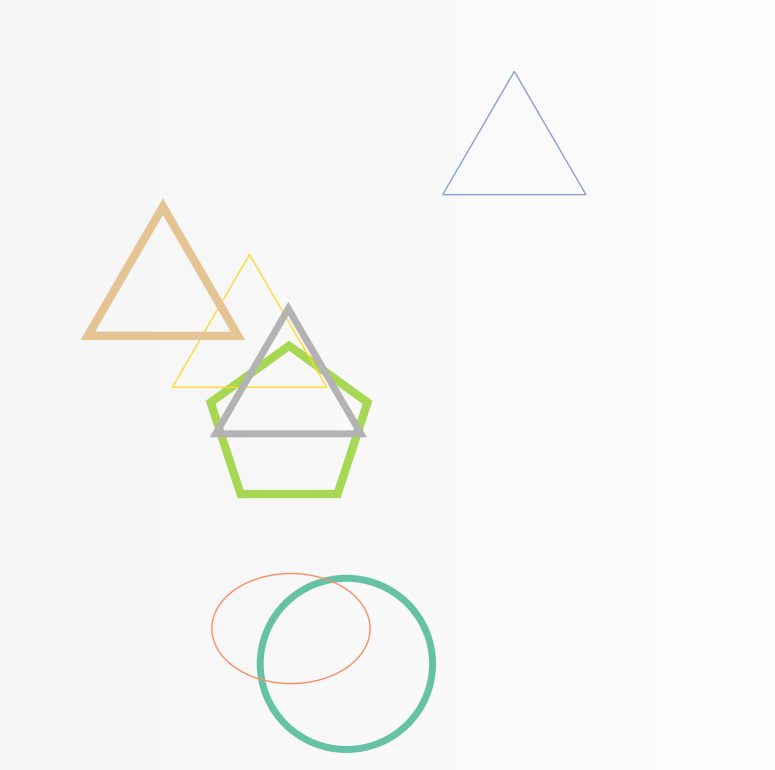[{"shape": "circle", "thickness": 2.5, "radius": 0.56, "center": [0.447, 0.138]}, {"shape": "oval", "thickness": 0.5, "radius": 0.51, "center": [0.375, 0.184]}, {"shape": "triangle", "thickness": 0.5, "radius": 0.53, "center": [0.664, 0.801]}, {"shape": "pentagon", "thickness": 3, "radius": 0.53, "center": [0.373, 0.445]}, {"shape": "triangle", "thickness": 0.5, "radius": 0.57, "center": [0.322, 0.554]}, {"shape": "triangle", "thickness": 3, "radius": 0.56, "center": [0.21, 0.62]}, {"shape": "triangle", "thickness": 2.5, "radius": 0.54, "center": [0.372, 0.491]}]